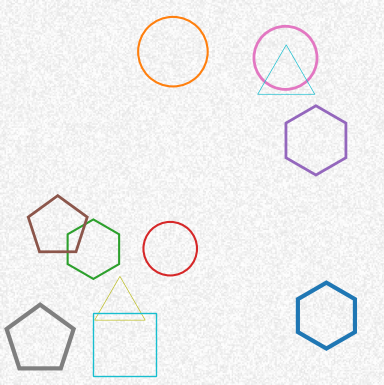[{"shape": "hexagon", "thickness": 3, "radius": 0.43, "center": [0.848, 0.18]}, {"shape": "circle", "thickness": 1.5, "radius": 0.45, "center": [0.449, 0.866]}, {"shape": "hexagon", "thickness": 1.5, "radius": 0.39, "center": [0.243, 0.353]}, {"shape": "circle", "thickness": 1.5, "radius": 0.35, "center": [0.442, 0.354]}, {"shape": "hexagon", "thickness": 2, "radius": 0.45, "center": [0.821, 0.635]}, {"shape": "pentagon", "thickness": 2, "radius": 0.4, "center": [0.15, 0.411]}, {"shape": "circle", "thickness": 2, "radius": 0.41, "center": [0.742, 0.85]}, {"shape": "pentagon", "thickness": 3, "radius": 0.46, "center": [0.104, 0.117]}, {"shape": "triangle", "thickness": 0.5, "radius": 0.38, "center": [0.311, 0.206]}, {"shape": "triangle", "thickness": 0.5, "radius": 0.43, "center": [0.743, 0.798]}, {"shape": "square", "thickness": 1, "radius": 0.41, "center": [0.322, 0.106]}]